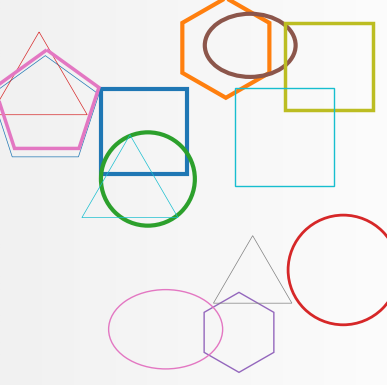[{"shape": "square", "thickness": 3, "radius": 0.55, "center": [0.37, 0.659]}, {"shape": "pentagon", "thickness": 0.5, "radius": 0.73, "center": [0.117, 0.71]}, {"shape": "hexagon", "thickness": 3, "radius": 0.65, "center": [0.583, 0.876]}, {"shape": "circle", "thickness": 3, "radius": 0.61, "center": [0.382, 0.535]}, {"shape": "triangle", "thickness": 0.5, "radius": 0.72, "center": [0.101, 0.774]}, {"shape": "circle", "thickness": 2, "radius": 0.71, "center": [0.886, 0.299]}, {"shape": "hexagon", "thickness": 1, "radius": 0.52, "center": [0.617, 0.137]}, {"shape": "oval", "thickness": 3, "radius": 0.59, "center": [0.646, 0.882]}, {"shape": "oval", "thickness": 1, "radius": 0.74, "center": [0.427, 0.145]}, {"shape": "pentagon", "thickness": 2.5, "radius": 0.71, "center": [0.121, 0.729]}, {"shape": "triangle", "thickness": 0.5, "radius": 0.58, "center": [0.652, 0.271]}, {"shape": "square", "thickness": 2.5, "radius": 0.57, "center": [0.85, 0.827]}, {"shape": "triangle", "thickness": 0.5, "radius": 0.72, "center": [0.335, 0.506]}, {"shape": "square", "thickness": 1, "radius": 0.64, "center": [0.735, 0.645]}]